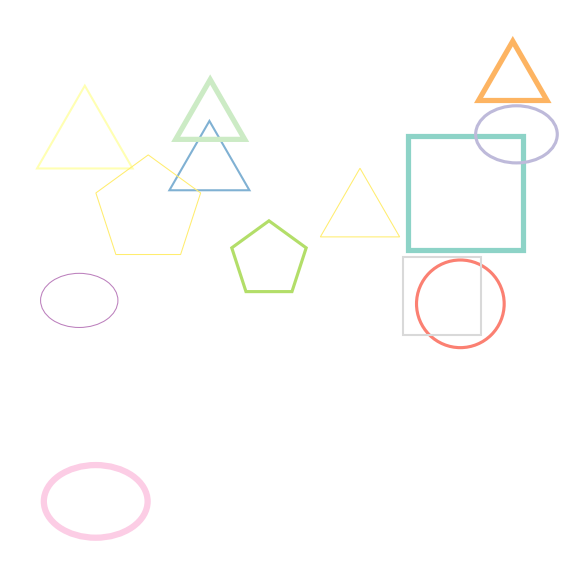[{"shape": "square", "thickness": 2.5, "radius": 0.49, "center": [0.806, 0.665]}, {"shape": "triangle", "thickness": 1, "radius": 0.48, "center": [0.147, 0.755]}, {"shape": "oval", "thickness": 1.5, "radius": 0.35, "center": [0.894, 0.767]}, {"shape": "circle", "thickness": 1.5, "radius": 0.38, "center": [0.797, 0.473]}, {"shape": "triangle", "thickness": 1, "radius": 0.4, "center": [0.363, 0.71]}, {"shape": "triangle", "thickness": 2.5, "radius": 0.34, "center": [0.888, 0.859]}, {"shape": "pentagon", "thickness": 1.5, "radius": 0.34, "center": [0.466, 0.549]}, {"shape": "oval", "thickness": 3, "radius": 0.45, "center": [0.166, 0.131]}, {"shape": "square", "thickness": 1, "radius": 0.34, "center": [0.766, 0.486]}, {"shape": "oval", "thickness": 0.5, "radius": 0.33, "center": [0.137, 0.479]}, {"shape": "triangle", "thickness": 2.5, "radius": 0.35, "center": [0.364, 0.792]}, {"shape": "pentagon", "thickness": 0.5, "radius": 0.48, "center": [0.257, 0.636]}, {"shape": "triangle", "thickness": 0.5, "radius": 0.4, "center": [0.623, 0.629]}]